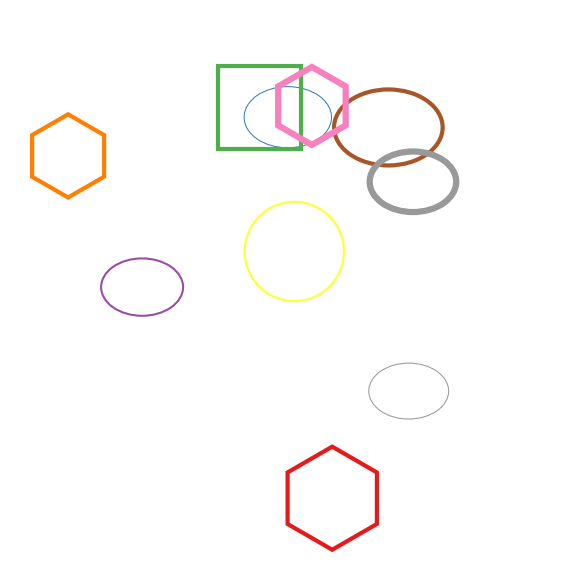[{"shape": "hexagon", "thickness": 2, "radius": 0.45, "center": [0.575, 0.136]}, {"shape": "oval", "thickness": 0.5, "radius": 0.38, "center": [0.498, 0.796]}, {"shape": "square", "thickness": 2, "radius": 0.36, "center": [0.449, 0.813]}, {"shape": "oval", "thickness": 1, "radius": 0.35, "center": [0.246, 0.502]}, {"shape": "hexagon", "thickness": 2, "radius": 0.36, "center": [0.118, 0.729]}, {"shape": "circle", "thickness": 1, "radius": 0.43, "center": [0.51, 0.564]}, {"shape": "oval", "thickness": 2, "radius": 0.47, "center": [0.672, 0.778]}, {"shape": "hexagon", "thickness": 3, "radius": 0.34, "center": [0.54, 0.816]}, {"shape": "oval", "thickness": 0.5, "radius": 0.35, "center": [0.708, 0.322]}, {"shape": "oval", "thickness": 3, "radius": 0.37, "center": [0.715, 0.684]}]